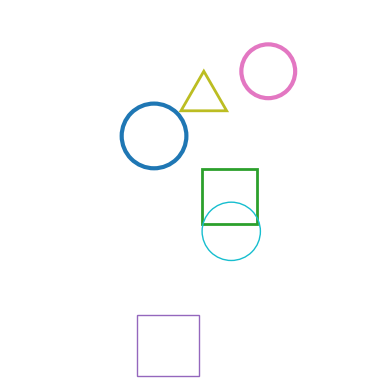[{"shape": "circle", "thickness": 3, "radius": 0.42, "center": [0.4, 0.647]}, {"shape": "square", "thickness": 2, "radius": 0.36, "center": [0.596, 0.49]}, {"shape": "square", "thickness": 1, "radius": 0.4, "center": [0.437, 0.102]}, {"shape": "circle", "thickness": 3, "radius": 0.35, "center": [0.697, 0.815]}, {"shape": "triangle", "thickness": 2, "radius": 0.34, "center": [0.529, 0.746]}, {"shape": "circle", "thickness": 1, "radius": 0.38, "center": [0.601, 0.399]}]